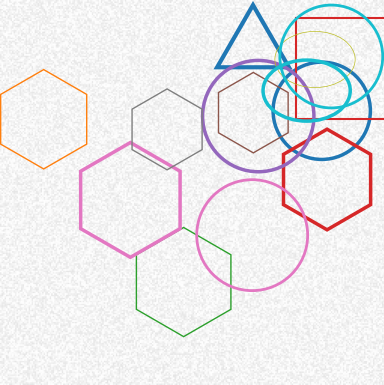[{"shape": "circle", "thickness": 2.5, "radius": 0.63, "center": [0.836, 0.712]}, {"shape": "triangle", "thickness": 3, "radius": 0.54, "center": [0.657, 0.879]}, {"shape": "hexagon", "thickness": 1, "radius": 0.65, "center": [0.113, 0.69]}, {"shape": "hexagon", "thickness": 1, "radius": 0.71, "center": [0.477, 0.267]}, {"shape": "hexagon", "thickness": 2.5, "radius": 0.65, "center": [0.85, 0.534]}, {"shape": "square", "thickness": 1.5, "radius": 0.65, "center": [0.899, 0.822]}, {"shape": "circle", "thickness": 2.5, "radius": 0.72, "center": [0.671, 0.698]}, {"shape": "hexagon", "thickness": 1, "radius": 0.52, "center": [0.658, 0.707]}, {"shape": "hexagon", "thickness": 2.5, "radius": 0.75, "center": [0.339, 0.481]}, {"shape": "circle", "thickness": 2, "radius": 0.72, "center": [0.655, 0.389]}, {"shape": "hexagon", "thickness": 1, "radius": 0.53, "center": [0.434, 0.664]}, {"shape": "oval", "thickness": 0.5, "radius": 0.52, "center": [0.818, 0.845]}, {"shape": "circle", "thickness": 2, "radius": 0.67, "center": [0.86, 0.853]}, {"shape": "oval", "thickness": 2.5, "radius": 0.57, "center": [0.796, 0.765]}]